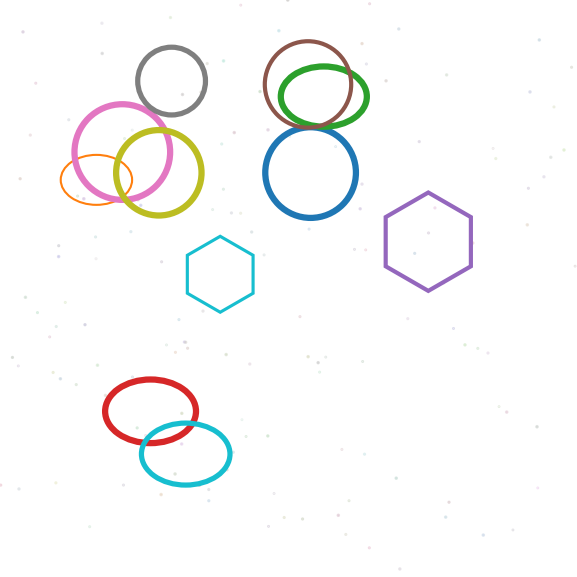[{"shape": "circle", "thickness": 3, "radius": 0.39, "center": [0.538, 0.7]}, {"shape": "oval", "thickness": 1, "radius": 0.31, "center": [0.167, 0.688]}, {"shape": "oval", "thickness": 3, "radius": 0.37, "center": [0.561, 0.832]}, {"shape": "oval", "thickness": 3, "radius": 0.39, "center": [0.261, 0.287]}, {"shape": "hexagon", "thickness": 2, "radius": 0.43, "center": [0.742, 0.581]}, {"shape": "circle", "thickness": 2, "radius": 0.37, "center": [0.533, 0.853]}, {"shape": "circle", "thickness": 3, "radius": 0.41, "center": [0.212, 0.736]}, {"shape": "circle", "thickness": 2.5, "radius": 0.29, "center": [0.297, 0.859]}, {"shape": "circle", "thickness": 3, "radius": 0.37, "center": [0.275, 0.7]}, {"shape": "oval", "thickness": 2.5, "radius": 0.38, "center": [0.322, 0.213]}, {"shape": "hexagon", "thickness": 1.5, "radius": 0.33, "center": [0.381, 0.524]}]